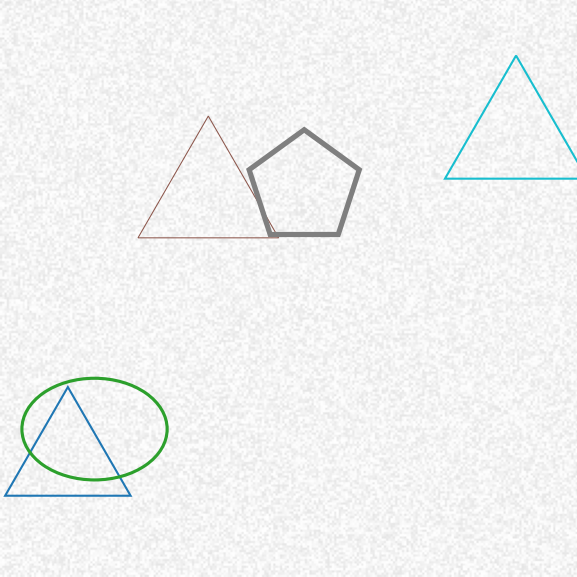[{"shape": "triangle", "thickness": 1, "radius": 0.63, "center": [0.118, 0.203]}, {"shape": "oval", "thickness": 1.5, "radius": 0.63, "center": [0.164, 0.256]}, {"shape": "triangle", "thickness": 0.5, "radius": 0.7, "center": [0.361, 0.658]}, {"shape": "pentagon", "thickness": 2.5, "radius": 0.5, "center": [0.527, 0.674]}, {"shape": "triangle", "thickness": 1, "radius": 0.71, "center": [0.894, 0.761]}]